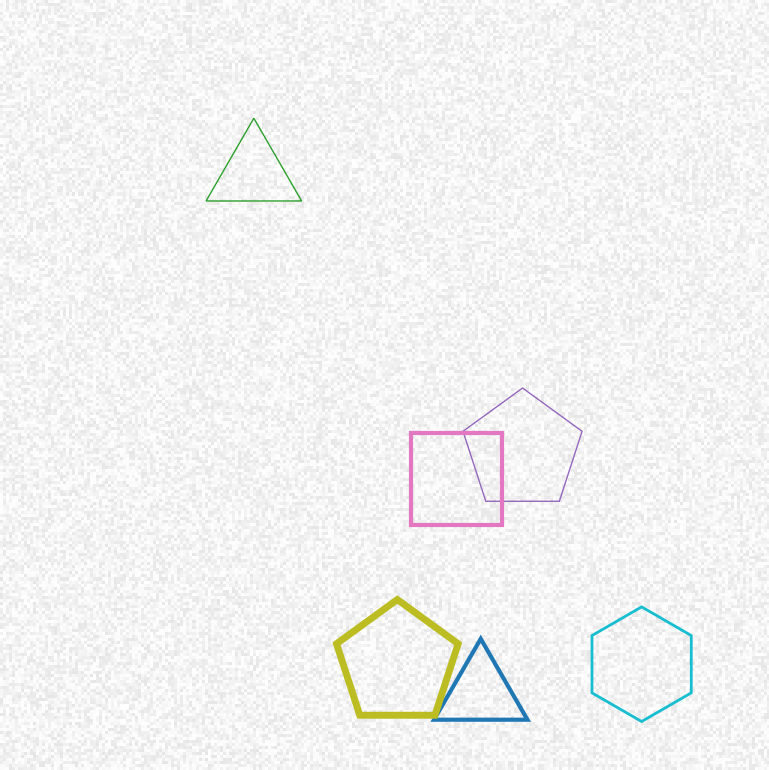[{"shape": "triangle", "thickness": 1.5, "radius": 0.35, "center": [0.624, 0.1]}, {"shape": "triangle", "thickness": 0.5, "radius": 0.36, "center": [0.33, 0.775]}, {"shape": "pentagon", "thickness": 0.5, "radius": 0.41, "center": [0.679, 0.415]}, {"shape": "square", "thickness": 1.5, "radius": 0.3, "center": [0.593, 0.378]}, {"shape": "pentagon", "thickness": 2.5, "radius": 0.42, "center": [0.516, 0.138]}, {"shape": "hexagon", "thickness": 1, "radius": 0.37, "center": [0.833, 0.137]}]